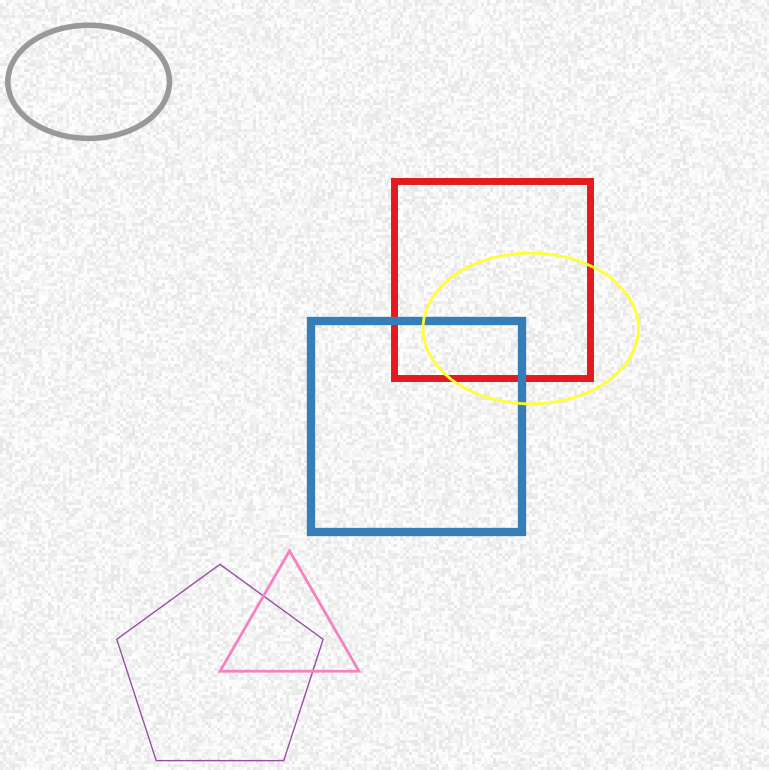[{"shape": "square", "thickness": 2.5, "radius": 0.64, "center": [0.639, 0.637]}, {"shape": "square", "thickness": 3, "radius": 0.68, "center": [0.541, 0.446]}, {"shape": "pentagon", "thickness": 0.5, "radius": 0.7, "center": [0.286, 0.126]}, {"shape": "oval", "thickness": 1, "radius": 0.7, "center": [0.689, 0.573]}, {"shape": "triangle", "thickness": 1, "radius": 0.52, "center": [0.376, 0.18]}, {"shape": "oval", "thickness": 2, "radius": 0.52, "center": [0.115, 0.894]}]